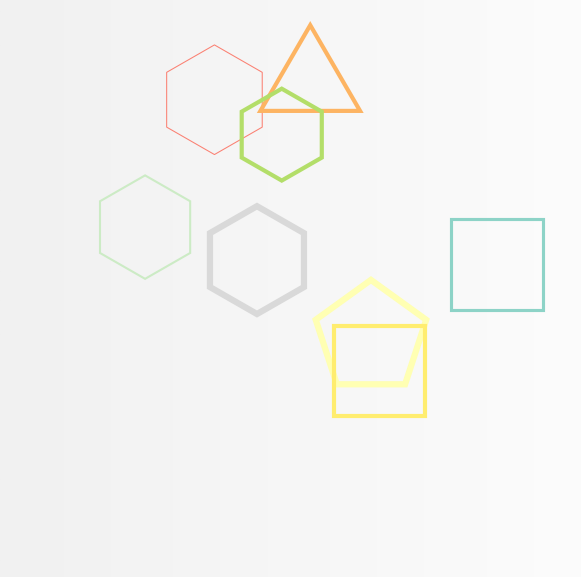[{"shape": "square", "thickness": 1.5, "radius": 0.4, "center": [0.856, 0.541]}, {"shape": "pentagon", "thickness": 3, "radius": 0.5, "center": [0.638, 0.415]}, {"shape": "hexagon", "thickness": 0.5, "radius": 0.47, "center": [0.369, 0.826]}, {"shape": "triangle", "thickness": 2, "radius": 0.49, "center": [0.534, 0.857]}, {"shape": "hexagon", "thickness": 2, "radius": 0.4, "center": [0.485, 0.766]}, {"shape": "hexagon", "thickness": 3, "radius": 0.47, "center": [0.442, 0.549]}, {"shape": "hexagon", "thickness": 1, "radius": 0.45, "center": [0.25, 0.606]}, {"shape": "square", "thickness": 2, "radius": 0.39, "center": [0.653, 0.357]}]